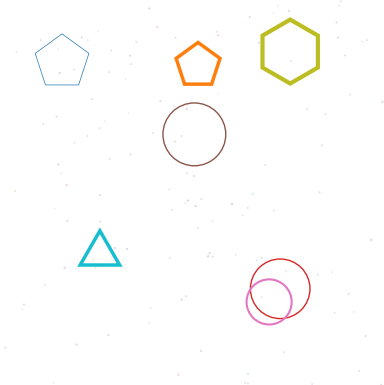[{"shape": "pentagon", "thickness": 0.5, "radius": 0.37, "center": [0.161, 0.839]}, {"shape": "pentagon", "thickness": 2.5, "radius": 0.3, "center": [0.514, 0.83]}, {"shape": "circle", "thickness": 1, "radius": 0.39, "center": [0.728, 0.25]}, {"shape": "circle", "thickness": 1, "radius": 0.41, "center": [0.505, 0.651]}, {"shape": "circle", "thickness": 1.5, "radius": 0.29, "center": [0.699, 0.216]}, {"shape": "hexagon", "thickness": 3, "radius": 0.42, "center": [0.754, 0.866]}, {"shape": "triangle", "thickness": 2.5, "radius": 0.3, "center": [0.259, 0.341]}]